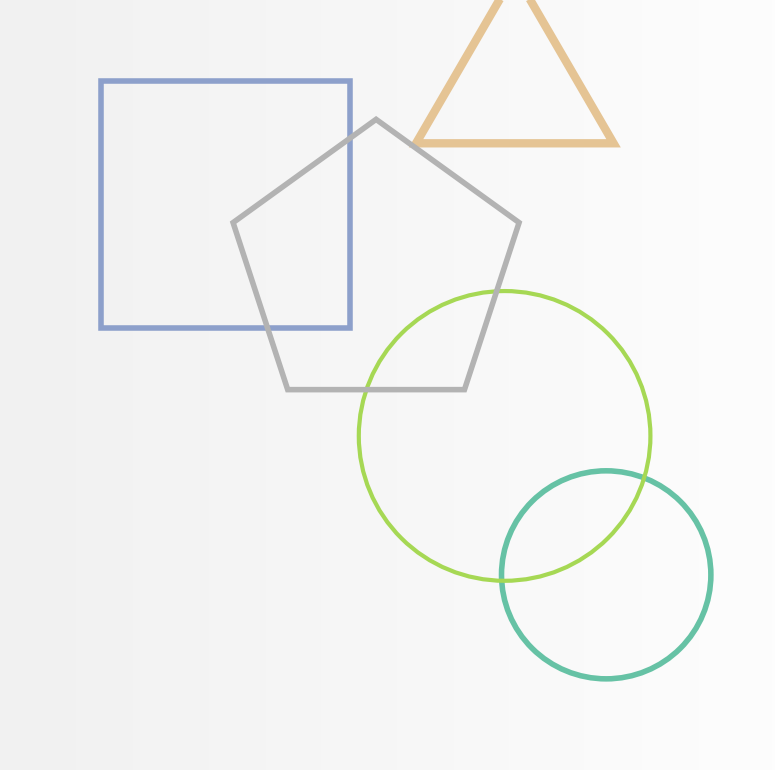[{"shape": "circle", "thickness": 2, "radius": 0.68, "center": [0.782, 0.253]}, {"shape": "square", "thickness": 2, "radius": 0.8, "center": [0.291, 0.734]}, {"shape": "circle", "thickness": 1.5, "radius": 0.94, "center": [0.651, 0.434]}, {"shape": "triangle", "thickness": 3, "radius": 0.74, "center": [0.664, 0.887]}, {"shape": "pentagon", "thickness": 2, "radius": 0.97, "center": [0.485, 0.651]}]